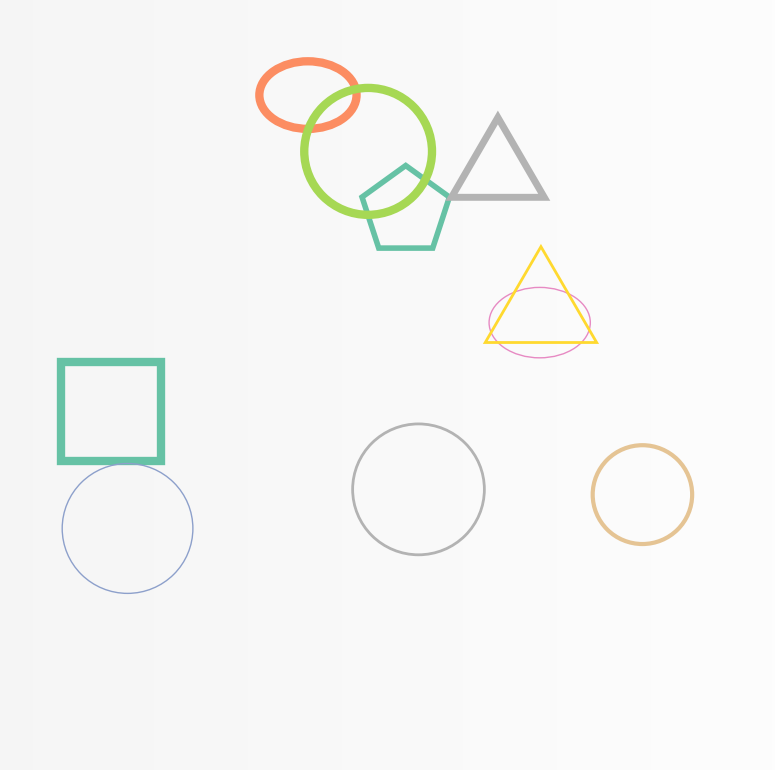[{"shape": "pentagon", "thickness": 2, "radius": 0.3, "center": [0.524, 0.726]}, {"shape": "square", "thickness": 3, "radius": 0.32, "center": [0.143, 0.466]}, {"shape": "oval", "thickness": 3, "radius": 0.31, "center": [0.397, 0.877]}, {"shape": "circle", "thickness": 0.5, "radius": 0.42, "center": [0.165, 0.314]}, {"shape": "oval", "thickness": 0.5, "radius": 0.33, "center": [0.696, 0.581]}, {"shape": "circle", "thickness": 3, "radius": 0.41, "center": [0.475, 0.803]}, {"shape": "triangle", "thickness": 1, "radius": 0.41, "center": [0.698, 0.597]}, {"shape": "circle", "thickness": 1.5, "radius": 0.32, "center": [0.829, 0.358]}, {"shape": "triangle", "thickness": 2.5, "radius": 0.35, "center": [0.642, 0.778]}, {"shape": "circle", "thickness": 1, "radius": 0.42, "center": [0.54, 0.364]}]